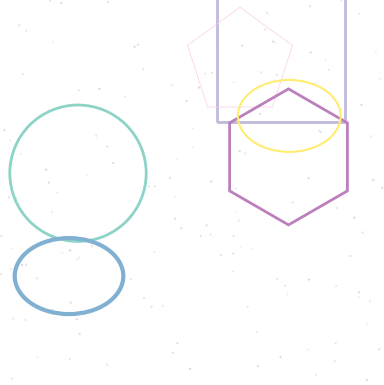[{"shape": "circle", "thickness": 2, "radius": 0.89, "center": [0.203, 0.55]}, {"shape": "square", "thickness": 2, "radius": 0.83, "center": [0.729, 0.849]}, {"shape": "oval", "thickness": 3, "radius": 0.71, "center": [0.179, 0.283]}, {"shape": "pentagon", "thickness": 0.5, "radius": 0.72, "center": [0.623, 0.838]}, {"shape": "hexagon", "thickness": 2, "radius": 0.88, "center": [0.749, 0.592]}, {"shape": "oval", "thickness": 1.5, "radius": 0.67, "center": [0.751, 0.699]}]